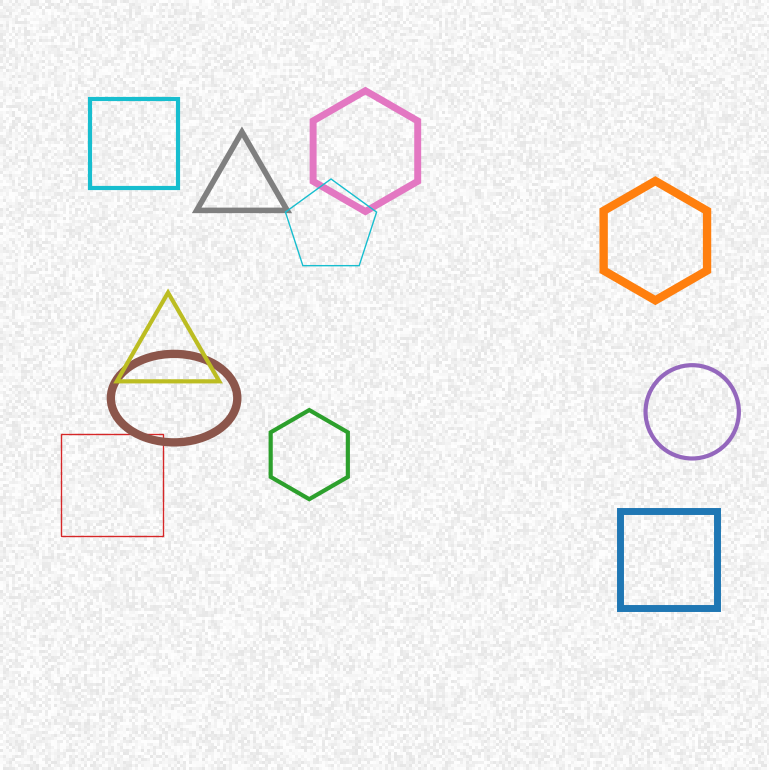[{"shape": "square", "thickness": 2.5, "radius": 0.32, "center": [0.868, 0.273]}, {"shape": "hexagon", "thickness": 3, "radius": 0.39, "center": [0.851, 0.687]}, {"shape": "hexagon", "thickness": 1.5, "radius": 0.29, "center": [0.402, 0.41]}, {"shape": "square", "thickness": 0.5, "radius": 0.33, "center": [0.146, 0.37]}, {"shape": "circle", "thickness": 1.5, "radius": 0.3, "center": [0.899, 0.465]}, {"shape": "oval", "thickness": 3, "radius": 0.41, "center": [0.226, 0.483]}, {"shape": "hexagon", "thickness": 2.5, "radius": 0.39, "center": [0.475, 0.804]}, {"shape": "triangle", "thickness": 2, "radius": 0.34, "center": [0.314, 0.761]}, {"shape": "triangle", "thickness": 1.5, "radius": 0.38, "center": [0.218, 0.543]}, {"shape": "pentagon", "thickness": 0.5, "radius": 0.31, "center": [0.43, 0.705]}, {"shape": "square", "thickness": 1.5, "radius": 0.29, "center": [0.174, 0.814]}]